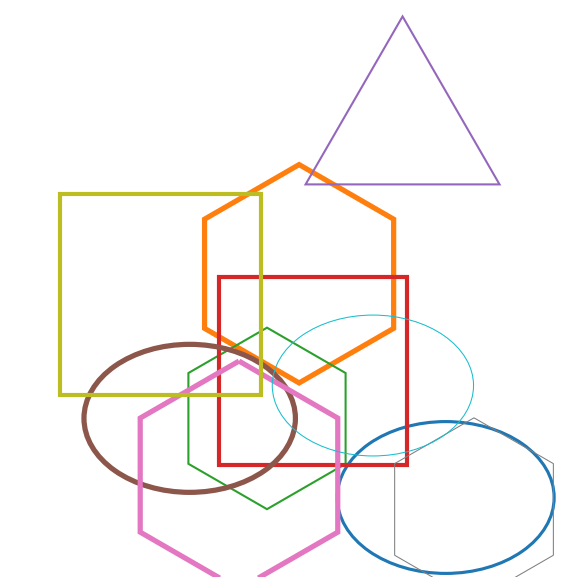[{"shape": "oval", "thickness": 1.5, "radius": 0.94, "center": [0.772, 0.138]}, {"shape": "hexagon", "thickness": 2.5, "radius": 0.95, "center": [0.518, 0.525]}, {"shape": "hexagon", "thickness": 1, "radius": 0.79, "center": [0.462, 0.275]}, {"shape": "square", "thickness": 2, "radius": 0.81, "center": [0.542, 0.357]}, {"shape": "triangle", "thickness": 1, "radius": 0.97, "center": [0.697, 0.777]}, {"shape": "oval", "thickness": 2.5, "radius": 0.92, "center": [0.328, 0.275]}, {"shape": "hexagon", "thickness": 2.5, "radius": 0.99, "center": [0.414, 0.176]}, {"shape": "hexagon", "thickness": 0.5, "radius": 0.79, "center": [0.821, 0.117]}, {"shape": "square", "thickness": 2, "radius": 0.87, "center": [0.279, 0.49]}, {"shape": "oval", "thickness": 0.5, "radius": 0.87, "center": [0.646, 0.332]}]